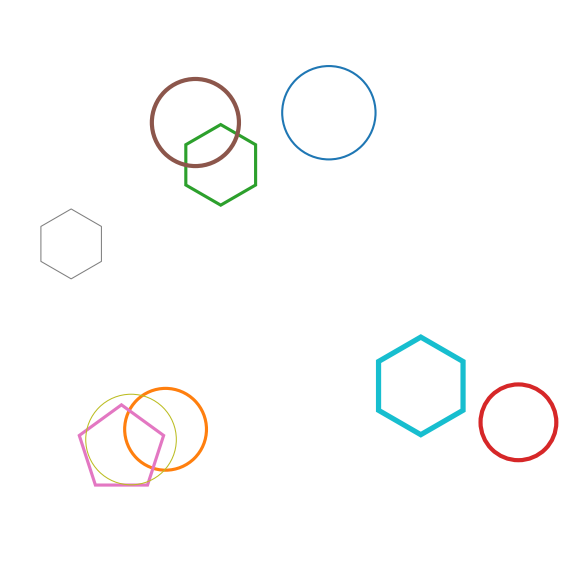[{"shape": "circle", "thickness": 1, "radius": 0.4, "center": [0.569, 0.804]}, {"shape": "circle", "thickness": 1.5, "radius": 0.35, "center": [0.287, 0.256]}, {"shape": "hexagon", "thickness": 1.5, "radius": 0.35, "center": [0.382, 0.714]}, {"shape": "circle", "thickness": 2, "radius": 0.33, "center": [0.898, 0.268]}, {"shape": "circle", "thickness": 2, "radius": 0.38, "center": [0.338, 0.787]}, {"shape": "pentagon", "thickness": 1.5, "radius": 0.38, "center": [0.21, 0.221]}, {"shape": "hexagon", "thickness": 0.5, "radius": 0.3, "center": [0.123, 0.577]}, {"shape": "circle", "thickness": 0.5, "radius": 0.39, "center": [0.227, 0.238]}, {"shape": "hexagon", "thickness": 2.5, "radius": 0.42, "center": [0.729, 0.331]}]